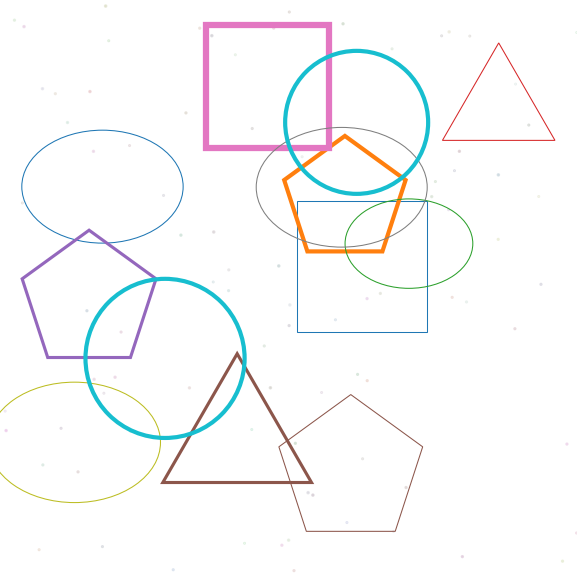[{"shape": "oval", "thickness": 0.5, "radius": 0.7, "center": [0.177, 0.676]}, {"shape": "square", "thickness": 0.5, "radius": 0.56, "center": [0.627, 0.537]}, {"shape": "pentagon", "thickness": 2, "radius": 0.55, "center": [0.597, 0.653]}, {"shape": "oval", "thickness": 0.5, "radius": 0.55, "center": [0.708, 0.577]}, {"shape": "triangle", "thickness": 0.5, "radius": 0.56, "center": [0.864, 0.812]}, {"shape": "pentagon", "thickness": 1.5, "radius": 0.61, "center": [0.154, 0.479]}, {"shape": "triangle", "thickness": 1.5, "radius": 0.74, "center": [0.411, 0.238]}, {"shape": "pentagon", "thickness": 0.5, "radius": 0.65, "center": [0.607, 0.185]}, {"shape": "square", "thickness": 3, "radius": 0.53, "center": [0.464, 0.85]}, {"shape": "oval", "thickness": 0.5, "radius": 0.74, "center": [0.592, 0.675]}, {"shape": "oval", "thickness": 0.5, "radius": 0.74, "center": [0.129, 0.233]}, {"shape": "circle", "thickness": 2, "radius": 0.62, "center": [0.618, 0.787]}, {"shape": "circle", "thickness": 2, "radius": 0.69, "center": [0.286, 0.379]}]